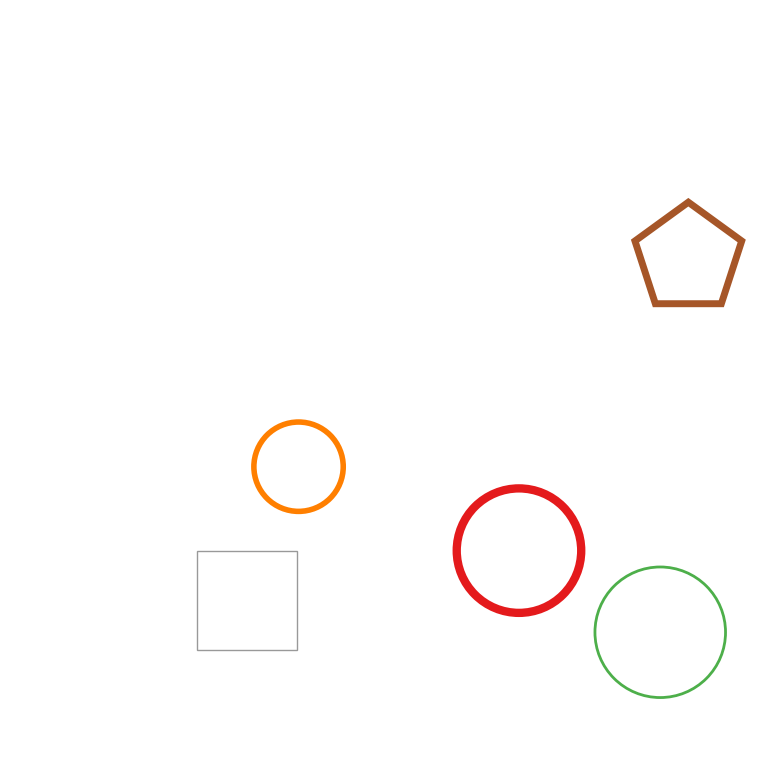[{"shape": "circle", "thickness": 3, "radius": 0.4, "center": [0.674, 0.285]}, {"shape": "circle", "thickness": 1, "radius": 0.42, "center": [0.857, 0.179]}, {"shape": "circle", "thickness": 2, "radius": 0.29, "center": [0.388, 0.394]}, {"shape": "pentagon", "thickness": 2.5, "radius": 0.36, "center": [0.894, 0.665]}, {"shape": "square", "thickness": 0.5, "radius": 0.32, "center": [0.321, 0.221]}]